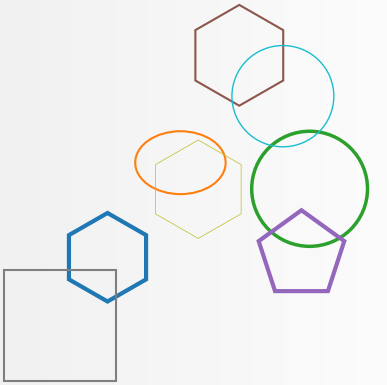[{"shape": "hexagon", "thickness": 3, "radius": 0.57, "center": [0.277, 0.332]}, {"shape": "oval", "thickness": 1.5, "radius": 0.58, "center": [0.466, 0.577]}, {"shape": "circle", "thickness": 2.5, "radius": 0.75, "center": [0.799, 0.51]}, {"shape": "pentagon", "thickness": 3, "radius": 0.58, "center": [0.778, 0.338]}, {"shape": "hexagon", "thickness": 1.5, "radius": 0.65, "center": [0.618, 0.856]}, {"shape": "square", "thickness": 1.5, "radius": 0.72, "center": [0.155, 0.155]}, {"shape": "hexagon", "thickness": 0.5, "radius": 0.64, "center": [0.512, 0.509]}, {"shape": "circle", "thickness": 1, "radius": 0.66, "center": [0.73, 0.75]}]